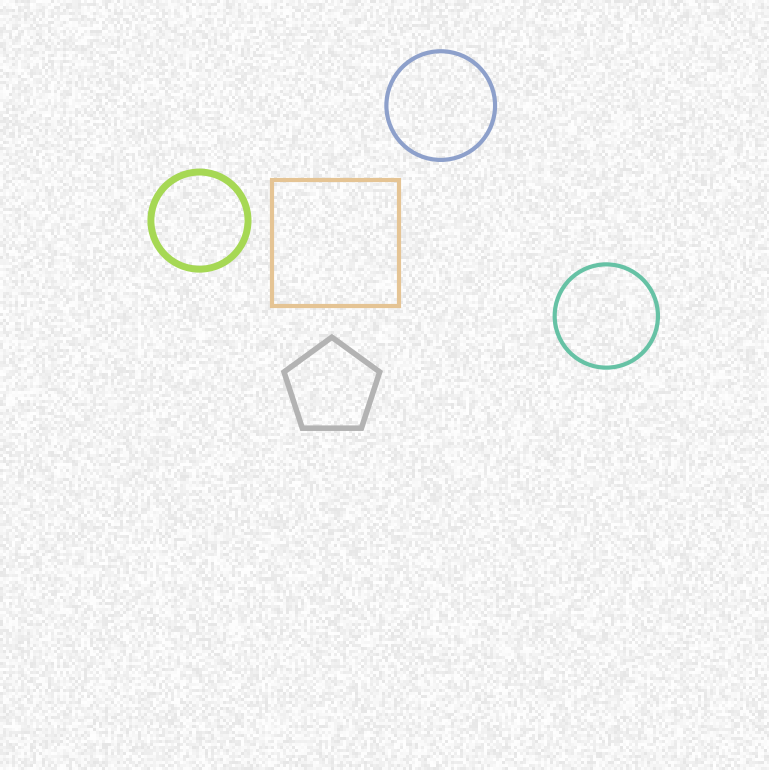[{"shape": "circle", "thickness": 1.5, "radius": 0.34, "center": [0.787, 0.59]}, {"shape": "circle", "thickness": 1.5, "radius": 0.35, "center": [0.572, 0.863]}, {"shape": "circle", "thickness": 2.5, "radius": 0.32, "center": [0.259, 0.713]}, {"shape": "square", "thickness": 1.5, "radius": 0.41, "center": [0.436, 0.684]}, {"shape": "pentagon", "thickness": 2, "radius": 0.33, "center": [0.431, 0.497]}]